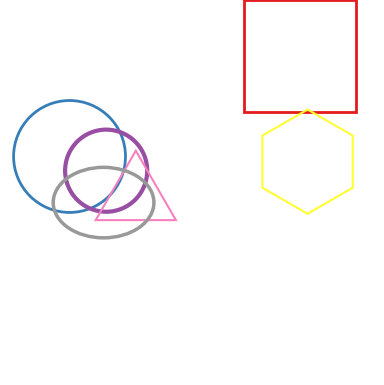[{"shape": "square", "thickness": 2, "radius": 0.73, "center": [0.779, 0.854]}, {"shape": "circle", "thickness": 2, "radius": 0.73, "center": [0.181, 0.594]}, {"shape": "circle", "thickness": 3, "radius": 0.53, "center": [0.276, 0.557]}, {"shape": "hexagon", "thickness": 1.5, "radius": 0.68, "center": [0.799, 0.58]}, {"shape": "triangle", "thickness": 1.5, "radius": 0.6, "center": [0.353, 0.488]}, {"shape": "oval", "thickness": 2.5, "radius": 0.65, "center": [0.269, 0.474]}]